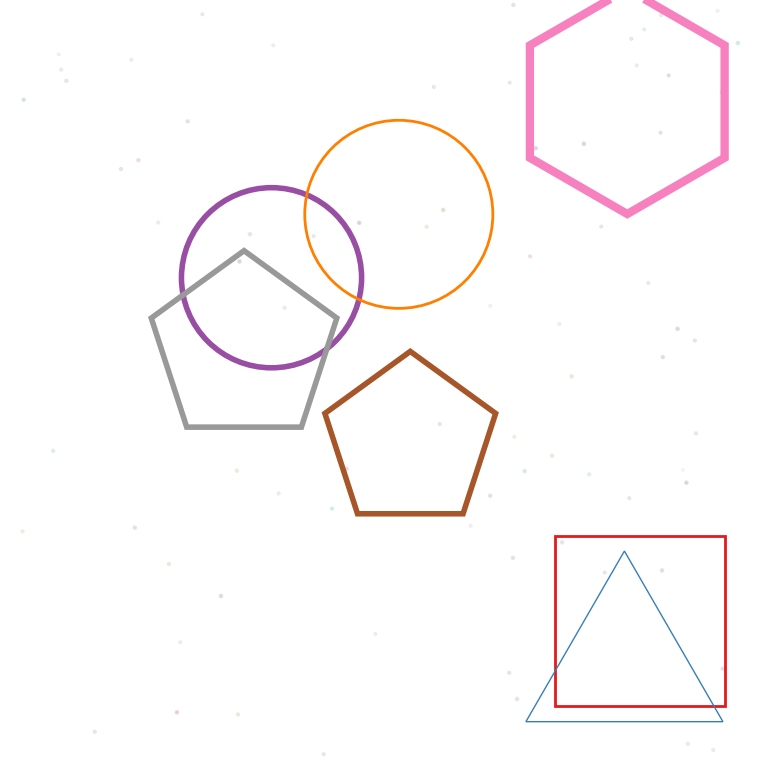[{"shape": "square", "thickness": 1, "radius": 0.55, "center": [0.831, 0.193]}, {"shape": "triangle", "thickness": 0.5, "radius": 0.74, "center": [0.811, 0.137]}, {"shape": "circle", "thickness": 2, "radius": 0.58, "center": [0.353, 0.639]}, {"shape": "circle", "thickness": 1, "radius": 0.61, "center": [0.518, 0.722]}, {"shape": "pentagon", "thickness": 2, "radius": 0.58, "center": [0.533, 0.427]}, {"shape": "hexagon", "thickness": 3, "radius": 0.73, "center": [0.815, 0.868]}, {"shape": "pentagon", "thickness": 2, "radius": 0.63, "center": [0.317, 0.548]}]